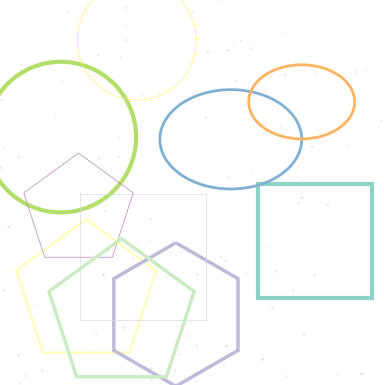[{"shape": "square", "thickness": 3, "radius": 0.74, "center": [0.818, 0.375]}, {"shape": "pentagon", "thickness": 1.5, "radius": 0.96, "center": [0.224, 0.239]}, {"shape": "hexagon", "thickness": 2.5, "radius": 0.93, "center": [0.457, 0.183]}, {"shape": "oval", "thickness": 2, "radius": 0.92, "center": [0.599, 0.638]}, {"shape": "oval", "thickness": 2, "radius": 0.69, "center": [0.784, 0.735]}, {"shape": "circle", "thickness": 3, "radius": 0.98, "center": [0.158, 0.644]}, {"shape": "square", "thickness": 0.5, "radius": 0.82, "center": [0.372, 0.332]}, {"shape": "pentagon", "thickness": 0.5, "radius": 0.75, "center": [0.204, 0.453]}, {"shape": "pentagon", "thickness": 2.5, "radius": 0.99, "center": [0.316, 0.182]}, {"shape": "circle", "thickness": 0.5, "radius": 0.77, "center": [0.355, 0.895]}]